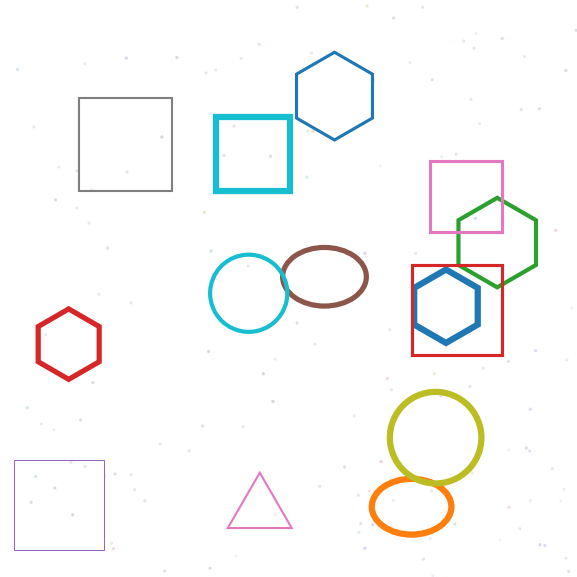[{"shape": "hexagon", "thickness": 3, "radius": 0.32, "center": [0.772, 0.469]}, {"shape": "hexagon", "thickness": 1.5, "radius": 0.38, "center": [0.579, 0.833]}, {"shape": "oval", "thickness": 3, "radius": 0.34, "center": [0.713, 0.122]}, {"shape": "hexagon", "thickness": 2, "radius": 0.39, "center": [0.861, 0.579]}, {"shape": "square", "thickness": 1.5, "radius": 0.39, "center": [0.792, 0.463]}, {"shape": "hexagon", "thickness": 2.5, "radius": 0.3, "center": [0.119, 0.403]}, {"shape": "square", "thickness": 0.5, "radius": 0.39, "center": [0.103, 0.125]}, {"shape": "oval", "thickness": 2.5, "radius": 0.36, "center": [0.562, 0.52]}, {"shape": "square", "thickness": 1.5, "radius": 0.31, "center": [0.807, 0.659]}, {"shape": "triangle", "thickness": 1, "radius": 0.32, "center": [0.45, 0.117]}, {"shape": "square", "thickness": 1, "radius": 0.4, "center": [0.218, 0.749]}, {"shape": "circle", "thickness": 3, "radius": 0.4, "center": [0.754, 0.241]}, {"shape": "circle", "thickness": 2, "radius": 0.33, "center": [0.431, 0.491]}, {"shape": "square", "thickness": 3, "radius": 0.32, "center": [0.438, 0.732]}]